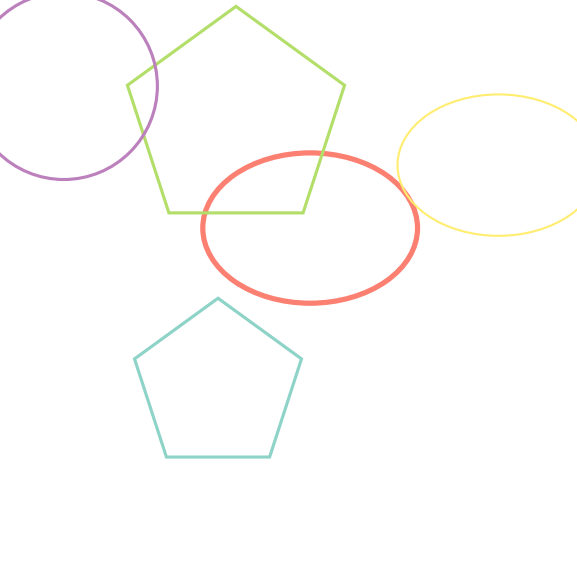[{"shape": "pentagon", "thickness": 1.5, "radius": 0.76, "center": [0.378, 0.331]}, {"shape": "oval", "thickness": 2.5, "radius": 0.93, "center": [0.537, 0.604]}, {"shape": "pentagon", "thickness": 1.5, "radius": 0.99, "center": [0.409, 0.79]}, {"shape": "circle", "thickness": 1.5, "radius": 0.81, "center": [0.111, 0.85]}, {"shape": "oval", "thickness": 1, "radius": 0.87, "center": [0.863, 0.713]}]